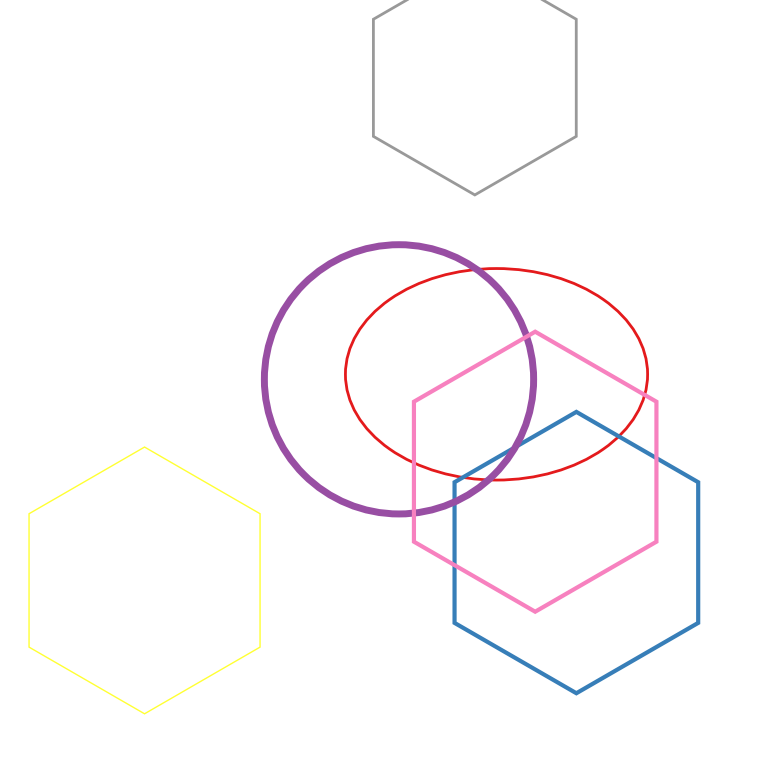[{"shape": "oval", "thickness": 1, "radius": 0.98, "center": [0.645, 0.514]}, {"shape": "hexagon", "thickness": 1.5, "radius": 0.91, "center": [0.749, 0.282]}, {"shape": "circle", "thickness": 2.5, "radius": 0.87, "center": [0.518, 0.507]}, {"shape": "hexagon", "thickness": 0.5, "radius": 0.87, "center": [0.188, 0.246]}, {"shape": "hexagon", "thickness": 1.5, "radius": 0.91, "center": [0.695, 0.387]}, {"shape": "hexagon", "thickness": 1, "radius": 0.76, "center": [0.617, 0.899]}]